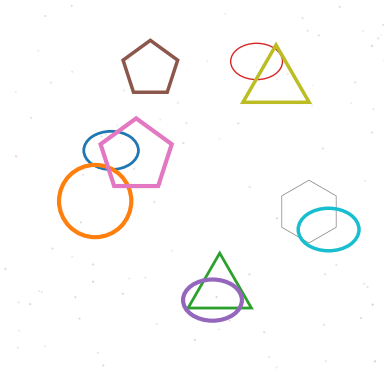[{"shape": "oval", "thickness": 2, "radius": 0.35, "center": [0.289, 0.609]}, {"shape": "circle", "thickness": 3, "radius": 0.47, "center": [0.247, 0.478]}, {"shape": "triangle", "thickness": 2, "radius": 0.48, "center": [0.571, 0.247]}, {"shape": "oval", "thickness": 1, "radius": 0.34, "center": [0.666, 0.84]}, {"shape": "oval", "thickness": 3, "radius": 0.38, "center": [0.552, 0.221]}, {"shape": "pentagon", "thickness": 2.5, "radius": 0.37, "center": [0.391, 0.821]}, {"shape": "pentagon", "thickness": 3, "radius": 0.49, "center": [0.354, 0.595]}, {"shape": "hexagon", "thickness": 0.5, "radius": 0.41, "center": [0.803, 0.45]}, {"shape": "triangle", "thickness": 2.5, "radius": 0.5, "center": [0.717, 0.784]}, {"shape": "oval", "thickness": 2.5, "radius": 0.39, "center": [0.854, 0.404]}]